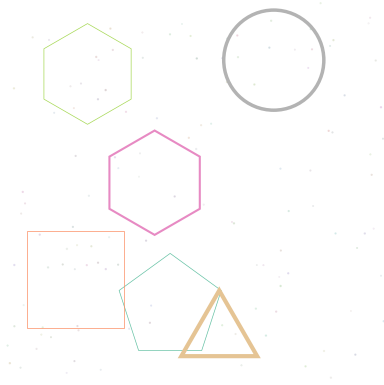[{"shape": "pentagon", "thickness": 0.5, "radius": 0.7, "center": [0.442, 0.202]}, {"shape": "square", "thickness": 0.5, "radius": 0.63, "center": [0.196, 0.274]}, {"shape": "hexagon", "thickness": 1.5, "radius": 0.68, "center": [0.402, 0.525]}, {"shape": "hexagon", "thickness": 0.5, "radius": 0.65, "center": [0.227, 0.808]}, {"shape": "triangle", "thickness": 3, "radius": 0.57, "center": [0.569, 0.132]}, {"shape": "circle", "thickness": 2.5, "radius": 0.65, "center": [0.711, 0.844]}]